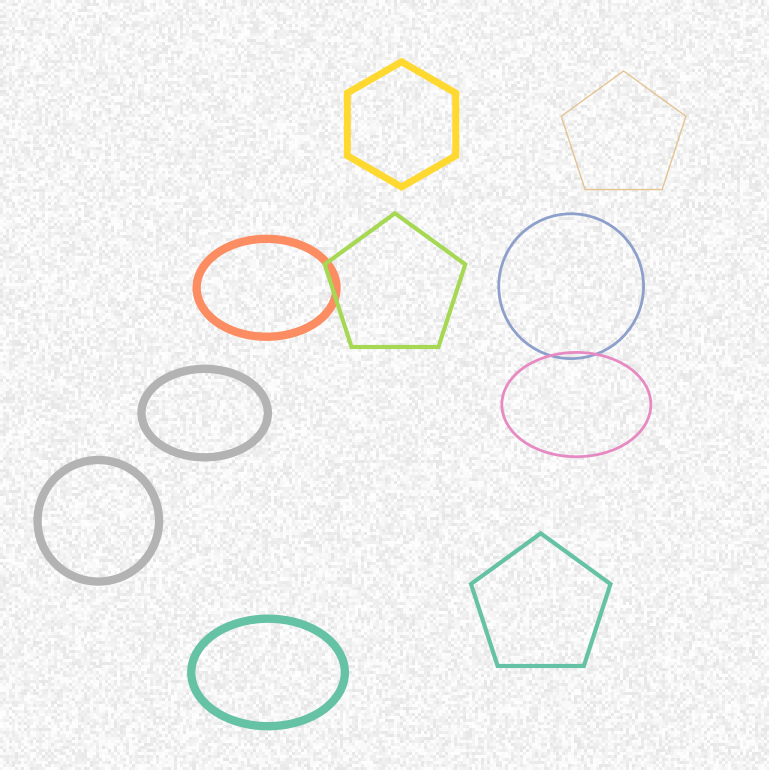[{"shape": "oval", "thickness": 3, "radius": 0.5, "center": [0.348, 0.127]}, {"shape": "pentagon", "thickness": 1.5, "radius": 0.48, "center": [0.702, 0.212]}, {"shape": "oval", "thickness": 3, "radius": 0.45, "center": [0.346, 0.626]}, {"shape": "circle", "thickness": 1, "radius": 0.47, "center": [0.742, 0.628]}, {"shape": "oval", "thickness": 1, "radius": 0.48, "center": [0.749, 0.475]}, {"shape": "pentagon", "thickness": 1.5, "radius": 0.48, "center": [0.513, 0.627]}, {"shape": "hexagon", "thickness": 2.5, "radius": 0.41, "center": [0.521, 0.838]}, {"shape": "pentagon", "thickness": 0.5, "radius": 0.43, "center": [0.81, 0.823]}, {"shape": "circle", "thickness": 3, "radius": 0.39, "center": [0.128, 0.324]}, {"shape": "oval", "thickness": 3, "radius": 0.41, "center": [0.266, 0.464]}]